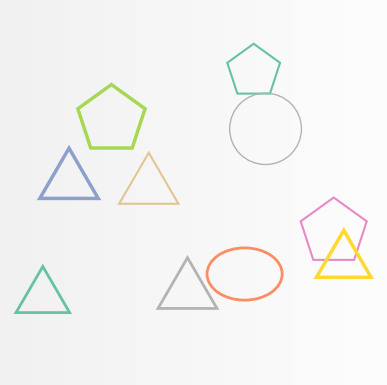[{"shape": "pentagon", "thickness": 1.5, "radius": 0.36, "center": [0.655, 0.815]}, {"shape": "triangle", "thickness": 2, "radius": 0.4, "center": [0.111, 0.228]}, {"shape": "oval", "thickness": 2, "radius": 0.48, "center": [0.631, 0.288]}, {"shape": "triangle", "thickness": 2.5, "radius": 0.44, "center": [0.178, 0.528]}, {"shape": "pentagon", "thickness": 1.5, "radius": 0.45, "center": [0.861, 0.397]}, {"shape": "pentagon", "thickness": 2.5, "radius": 0.46, "center": [0.288, 0.689]}, {"shape": "triangle", "thickness": 2.5, "radius": 0.41, "center": [0.887, 0.32]}, {"shape": "triangle", "thickness": 1.5, "radius": 0.44, "center": [0.384, 0.515]}, {"shape": "triangle", "thickness": 2, "radius": 0.44, "center": [0.484, 0.243]}, {"shape": "circle", "thickness": 1, "radius": 0.46, "center": [0.685, 0.665]}]